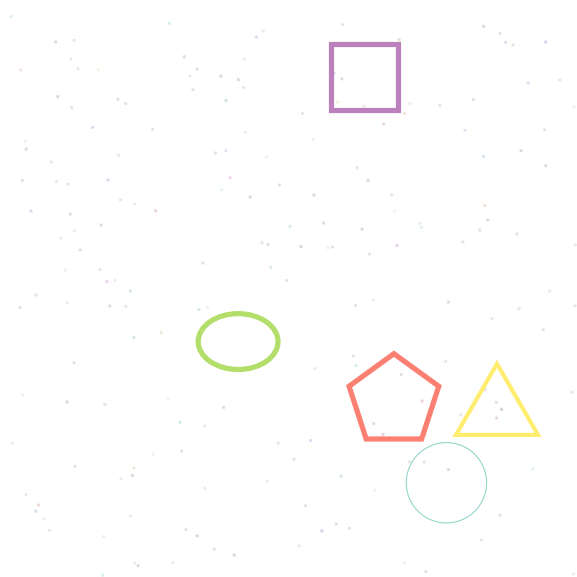[{"shape": "circle", "thickness": 0.5, "radius": 0.35, "center": [0.773, 0.163]}, {"shape": "pentagon", "thickness": 2.5, "radius": 0.41, "center": [0.682, 0.305]}, {"shape": "oval", "thickness": 2.5, "radius": 0.35, "center": [0.412, 0.408]}, {"shape": "square", "thickness": 2.5, "radius": 0.29, "center": [0.631, 0.866]}, {"shape": "triangle", "thickness": 2, "radius": 0.41, "center": [0.861, 0.287]}]